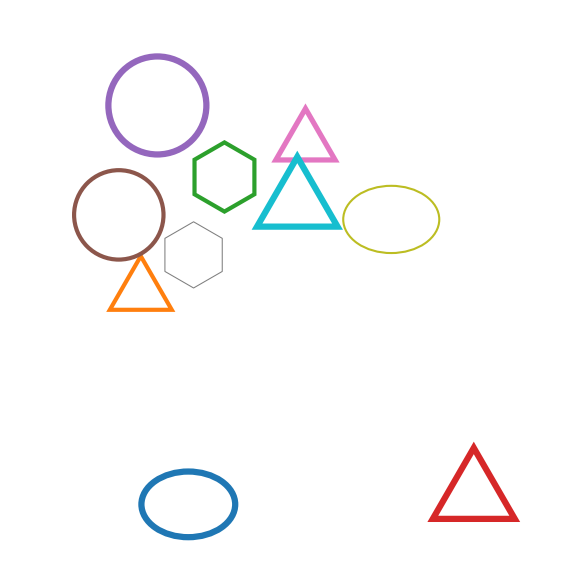[{"shape": "oval", "thickness": 3, "radius": 0.41, "center": [0.326, 0.126]}, {"shape": "triangle", "thickness": 2, "radius": 0.31, "center": [0.244, 0.494]}, {"shape": "hexagon", "thickness": 2, "radius": 0.3, "center": [0.389, 0.693]}, {"shape": "triangle", "thickness": 3, "radius": 0.41, "center": [0.82, 0.142]}, {"shape": "circle", "thickness": 3, "radius": 0.42, "center": [0.273, 0.817]}, {"shape": "circle", "thickness": 2, "radius": 0.39, "center": [0.206, 0.627]}, {"shape": "triangle", "thickness": 2.5, "radius": 0.3, "center": [0.529, 0.752]}, {"shape": "hexagon", "thickness": 0.5, "radius": 0.29, "center": [0.335, 0.558]}, {"shape": "oval", "thickness": 1, "radius": 0.42, "center": [0.677, 0.619]}, {"shape": "triangle", "thickness": 3, "radius": 0.4, "center": [0.515, 0.647]}]